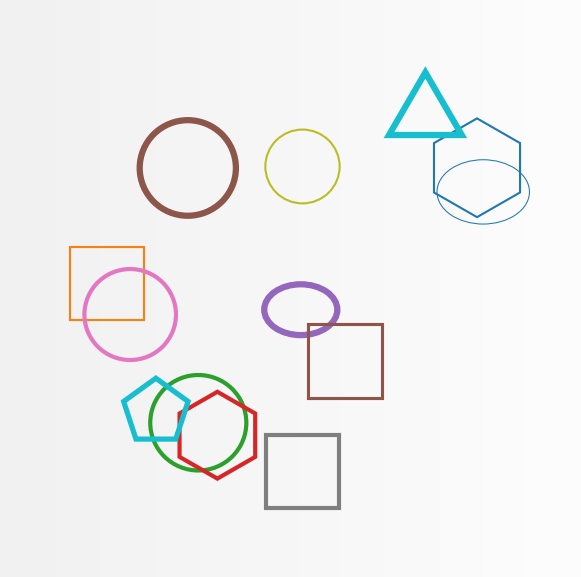[{"shape": "hexagon", "thickness": 1, "radius": 0.43, "center": [0.821, 0.709]}, {"shape": "oval", "thickness": 0.5, "radius": 0.4, "center": [0.831, 0.667]}, {"shape": "square", "thickness": 1, "radius": 0.32, "center": [0.184, 0.508]}, {"shape": "circle", "thickness": 2, "radius": 0.41, "center": [0.341, 0.267]}, {"shape": "hexagon", "thickness": 2, "radius": 0.38, "center": [0.374, 0.246]}, {"shape": "oval", "thickness": 3, "radius": 0.31, "center": [0.517, 0.463]}, {"shape": "square", "thickness": 1.5, "radius": 0.32, "center": [0.593, 0.374]}, {"shape": "circle", "thickness": 3, "radius": 0.41, "center": [0.323, 0.708]}, {"shape": "circle", "thickness": 2, "radius": 0.39, "center": [0.224, 0.454]}, {"shape": "square", "thickness": 2, "radius": 0.32, "center": [0.52, 0.183]}, {"shape": "circle", "thickness": 1, "radius": 0.32, "center": [0.52, 0.711]}, {"shape": "pentagon", "thickness": 2.5, "radius": 0.29, "center": [0.268, 0.286]}, {"shape": "triangle", "thickness": 3, "radius": 0.36, "center": [0.732, 0.801]}]